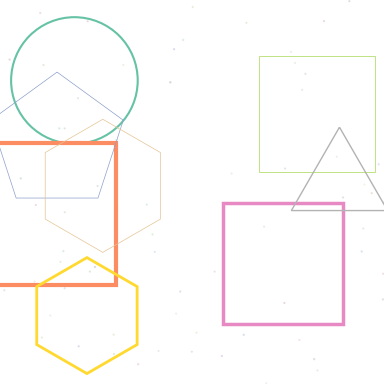[{"shape": "circle", "thickness": 1.5, "radius": 0.82, "center": [0.193, 0.791]}, {"shape": "square", "thickness": 3, "radius": 0.92, "center": [0.117, 0.444]}, {"shape": "pentagon", "thickness": 0.5, "radius": 0.9, "center": [0.148, 0.632]}, {"shape": "square", "thickness": 2.5, "radius": 0.78, "center": [0.735, 0.315]}, {"shape": "square", "thickness": 0.5, "radius": 0.75, "center": [0.823, 0.705]}, {"shape": "hexagon", "thickness": 2, "radius": 0.75, "center": [0.226, 0.18]}, {"shape": "hexagon", "thickness": 0.5, "radius": 0.86, "center": [0.267, 0.517]}, {"shape": "triangle", "thickness": 1, "radius": 0.72, "center": [0.882, 0.525]}]